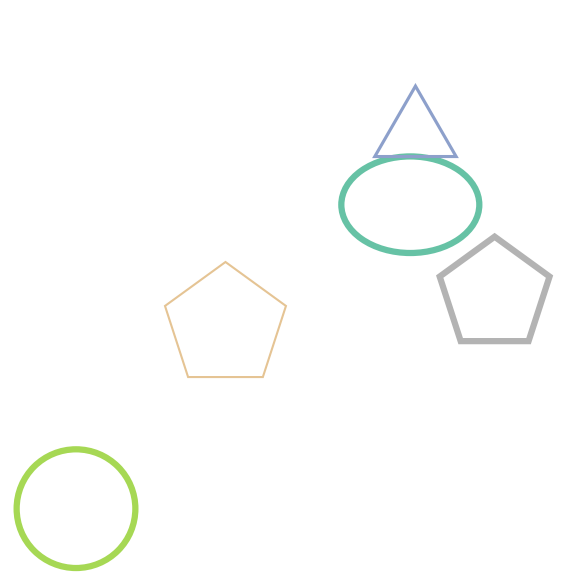[{"shape": "oval", "thickness": 3, "radius": 0.6, "center": [0.711, 0.645]}, {"shape": "triangle", "thickness": 1.5, "radius": 0.41, "center": [0.719, 0.769]}, {"shape": "circle", "thickness": 3, "radius": 0.51, "center": [0.132, 0.118]}, {"shape": "pentagon", "thickness": 1, "radius": 0.55, "center": [0.39, 0.435]}, {"shape": "pentagon", "thickness": 3, "radius": 0.5, "center": [0.856, 0.489]}]